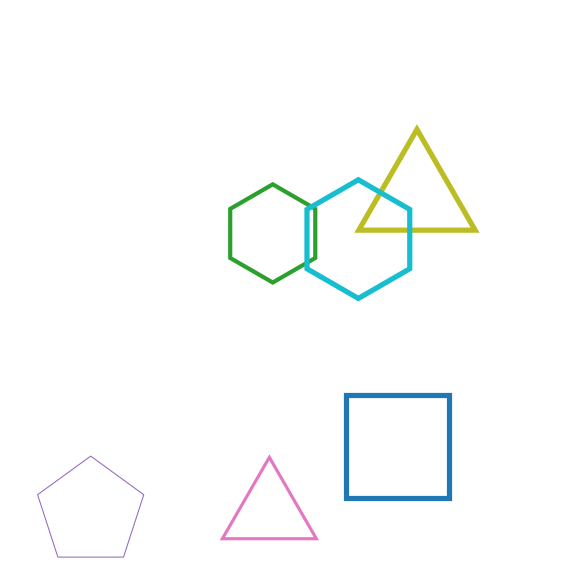[{"shape": "square", "thickness": 2.5, "radius": 0.45, "center": [0.689, 0.226]}, {"shape": "hexagon", "thickness": 2, "radius": 0.43, "center": [0.472, 0.595]}, {"shape": "pentagon", "thickness": 0.5, "radius": 0.48, "center": [0.157, 0.113]}, {"shape": "triangle", "thickness": 1.5, "radius": 0.47, "center": [0.466, 0.113]}, {"shape": "triangle", "thickness": 2.5, "radius": 0.58, "center": [0.722, 0.659]}, {"shape": "hexagon", "thickness": 2.5, "radius": 0.51, "center": [0.621, 0.585]}]